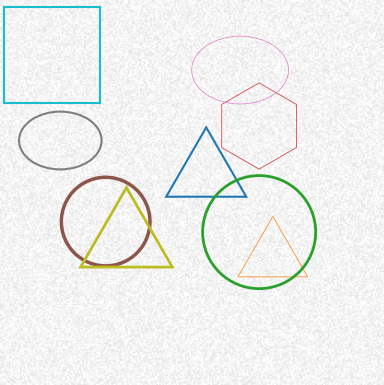[{"shape": "triangle", "thickness": 1.5, "radius": 0.6, "center": [0.536, 0.549]}, {"shape": "triangle", "thickness": 0.5, "radius": 0.52, "center": [0.709, 0.333]}, {"shape": "circle", "thickness": 2, "radius": 0.73, "center": [0.673, 0.397]}, {"shape": "hexagon", "thickness": 0.5, "radius": 0.56, "center": [0.673, 0.673]}, {"shape": "circle", "thickness": 2.5, "radius": 0.58, "center": [0.274, 0.424]}, {"shape": "oval", "thickness": 0.5, "radius": 0.63, "center": [0.624, 0.818]}, {"shape": "oval", "thickness": 1.5, "radius": 0.54, "center": [0.157, 0.635]}, {"shape": "triangle", "thickness": 2, "radius": 0.69, "center": [0.328, 0.375]}, {"shape": "square", "thickness": 1.5, "radius": 0.62, "center": [0.135, 0.856]}]